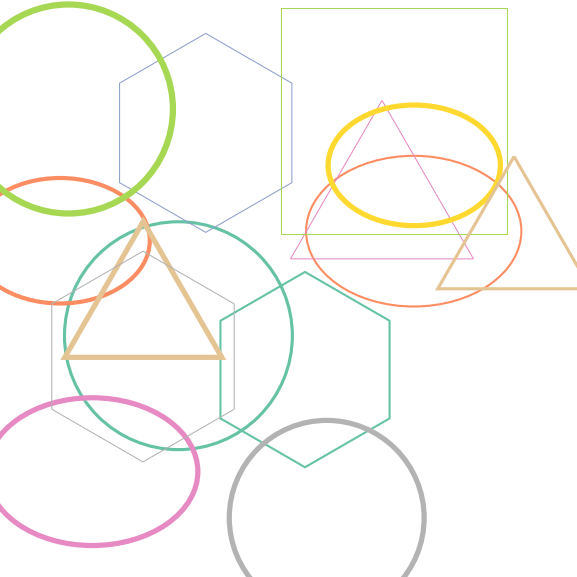[{"shape": "circle", "thickness": 1.5, "radius": 0.99, "center": [0.309, 0.418]}, {"shape": "hexagon", "thickness": 1, "radius": 0.85, "center": [0.528, 0.359]}, {"shape": "oval", "thickness": 2, "radius": 0.78, "center": [0.104, 0.582]}, {"shape": "oval", "thickness": 1, "radius": 0.93, "center": [0.716, 0.599]}, {"shape": "hexagon", "thickness": 0.5, "radius": 0.86, "center": [0.356, 0.769]}, {"shape": "oval", "thickness": 2.5, "radius": 0.91, "center": [0.16, 0.182]}, {"shape": "triangle", "thickness": 0.5, "radius": 0.91, "center": [0.661, 0.642]}, {"shape": "square", "thickness": 0.5, "radius": 0.98, "center": [0.682, 0.789]}, {"shape": "circle", "thickness": 3, "radius": 0.9, "center": [0.118, 0.81]}, {"shape": "oval", "thickness": 2.5, "radius": 0.75, "center": [0.717, 0.713]}, {"shape": "triangle", "thickness": 2.5, "radius": 0.78, "center": [0.248, 0.459]}, {"shape": "triangle", "thickness": 1.5, "radius": 0.76, "center": [0.89, 0.575]}, {"shape": "hexagon", "thickness": 0.5, "radius": 0.91, "center": [0.248, 0.382]}, {"shape": "circle", "thickness": 2.5, "radius": 0.84, "center": [0.566, 0.102]}]